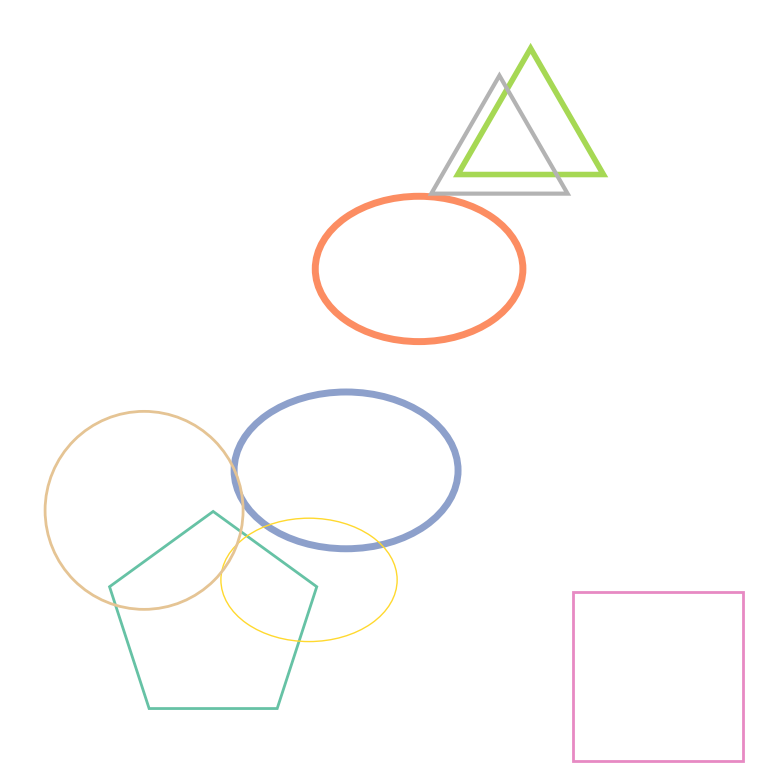[{"shape": "pentagon", "thickness": 1, "radius": 0.71, "center": [0.277, 0.194]}, {"shape": "oval", "thickness": 2.5, "radius": 0.67, "center": [0.544, 0.651]}, {"shape": "oval", "thickness": 2.5, "radius": 0.73, "center": [0.449, 0.389]}, {"shape": "square", "thickness": 1, "radius": 0.55, "center": [0.855, 0.122]}, {"shape": "triangle", "thickness": 2, "radius": 0.55, "center": [0.689, 0.828]}, {"shape": "oval", "thickness": 0.5, "radius": 0.57, "center": [0.401, 0.247]}, {"shape": "circle", "thickness": 1, "radius": 0.64, "center": [0.187, 0.337]}, {"shape": "triangle", "thickness": 1.5, "radius": 0.51, "center": [0.649, 0.8]}]